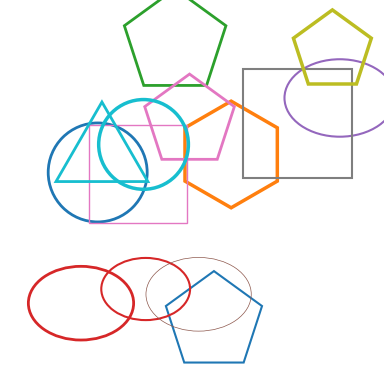[{"shape": "pentagon", "thickness": 1.5, "radius": 0.66, "center": [0.556, 0.165]}, {"shape": "circle", "thickness": 2, "radius": 0.64, "center": [0.254, 0.552]}, {"shape": "hexagon", "thickness": 2.5, "radius": 0.69, "center": [0.6, 0.599]}, {"shape": "pentagon", "thickness": 2, "radius": 0.69, "center": [0.455, 0.89]}, {"shape": "oval", "thickness": 1.5, "radius": 0.58, "center": [0.378, 0.249]}, {"shape": "oval", "thickness": 2, "radius": 0.68, "center": [0.21, 0.213]}, {"shape": "oval", "thickness": 1.5, "radius": 0.72, "center": [0.883, 0.746]}, {"shape": "oval", "thickness": 0.5, "radius": 0.68, "center": [0.516, 0.236]}, {"shape": "square", "thickness": 1, "radius": 0.64, "center": [0.358, 0.548]}, {"shape": "pentagon", "thickness": 2, "radius": 0.61, "center": [0.492, 0.685]}, {"shape": "square", "thickness": 1.5, "radius": 0.71, "center": [0.772, 0.679]}, {"shape": "pentagon", "thickness": 2.5, "radius": 0.53, "center": [0.863, 0.868]}, {"shape": "circle", "thickness": 2.5, "radius": 0.58, "center": [0.373, 0.625]}, {"shape": "triangle", "thickness": 2, "radius": 0.69, "center": [0.265, 0.597]}]